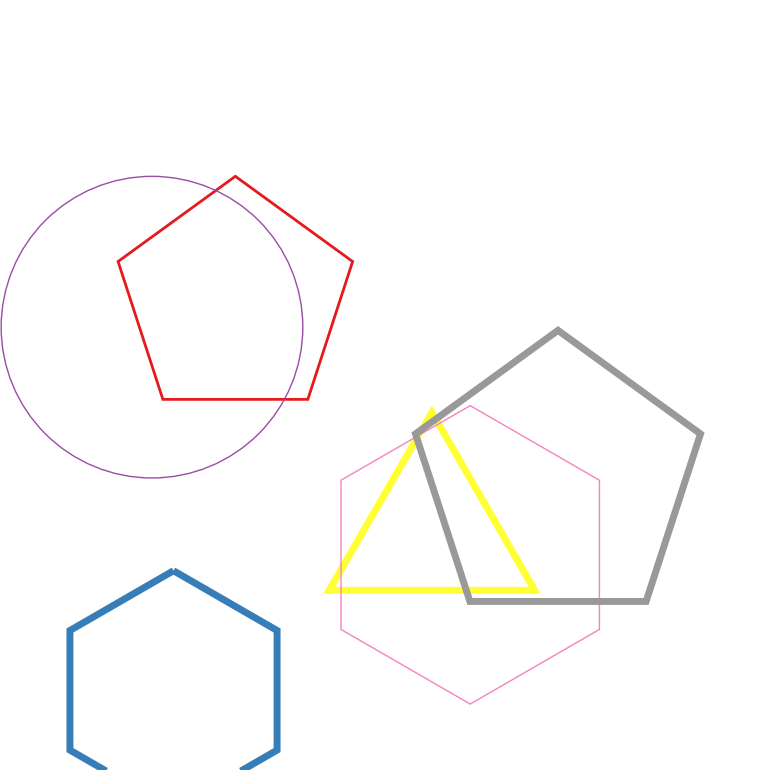[{"shape": "pentagon", "thickness": 1, "radius": 0.8, "center": [0.306, 0.611]}, {"shape": "hexagon", "thickness": 2.5, "radius": 0.78, "center": [0.225, 0.104]}, {"shape": "circle", "thickness": 0.5, "radius": 0.98, "center": [0.197, 0.575]}, {"shape": "triangle", "thickness": 2.5, "radius": 0.77, "center": [0.561, 0.31]}, {"shape": "hexagon", "thickness": 0.5, "radius": 0.97, "center": [0.611, 0.279]}, {"shape": "pentagon", "thickness": 2.5, "radius": 0.97, "center": [0.725, 0.376]}]